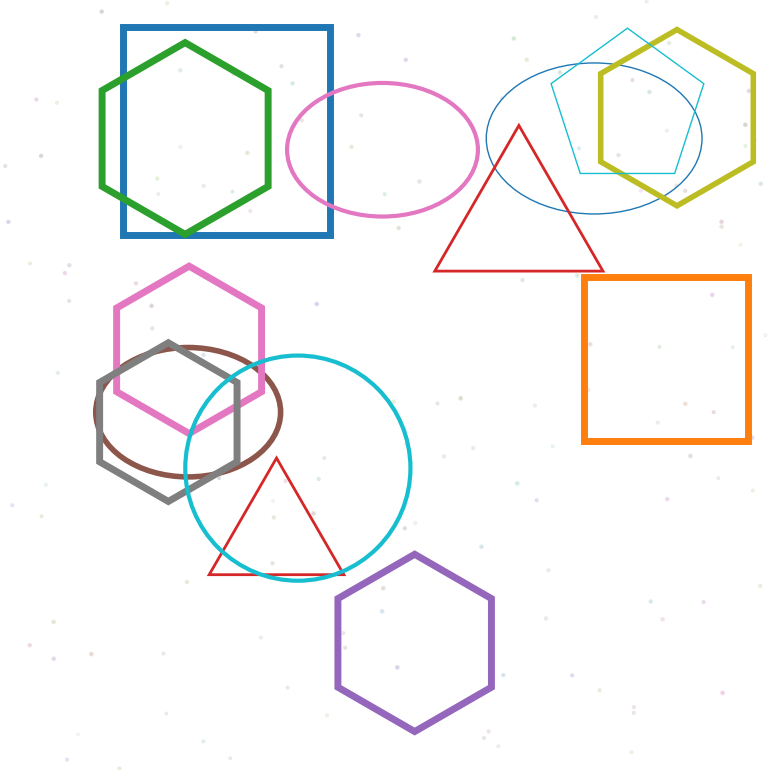[{"shape": "oval", "thickness": 0.5, "radius": 0.7, "center": [0.772, 0.82]}, {"shape": "square", "thickness": 2.5, "radius": 0.67, "center": [0.294, 0.83]}, {"shape": "square", "thickness": 2.5, "radius": 0.53, "center": [0.865, 0.534]}, {"shape": "hexagon", "thickness": 2.5, "radius": 0.62, "center": [0.24, 0.82]}, {"shape": "triangle", "thickness": 1, "radius": 0.63, "center": [0.674, 0.711]}, {"shape": "triangle", "thickness": 1, "radius": 0.5, "center": [0.359, 0.304]}, {"shape": "hexagon", "thickness": 2.5, "radius": 0.58, "center": [0.539, 0.165]}, {"shape": "oval", "thickness": 2, "radius": 0.6, "center": [0.244, 0.465]}, {"shape": "oval", "thickness": 1.5, "radius": 0.62, "center": [0.497, 0.806]}, {"shape": "hexagon", "thickness": 2.5, "radius": 0.54, "center": [0.246, 0.546]}, {"shape": "hexagon", "thickness": 2.5, "radius": 0.52, "center": [0.219, 0.452]}, {"shape": "hexagon", "thickness": 2, "radius": 0.57, "center": [0.879, 0.847]}, {"shape": "pentagon", "thickness": 0.5, "radius": 0.52, "center": [0.815, 0.859]}, {"shape": "circle", "thickness": 1.5, "radius": 0.73, "center": [0.387, 0.392]}]